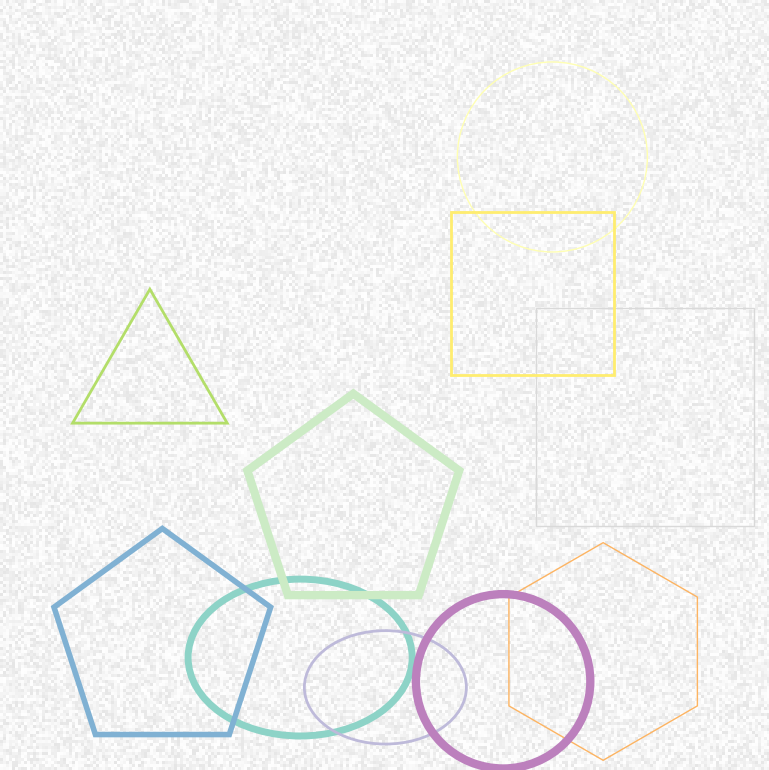[{"shape": "oval", "thickness": 2.5, "radius": 0.73, "center": [0.39, 0.146]}, {"shape": "circle", "thickness": 0.5, "radius": 0.62, "center": [0.717, 0.796]}, {"shape": "oval", "thickness": 1, "radius": 0.53, "center": [0.5, 0.107]}, {"shape": "pentagon", "thickness": 2, "radius": 0.74, "center": [0.211, 0.166]}, {"shape": "hexagon", "thickness": 0.5, "radius": 0.71, "center": [0.783, 0.154]}, {"shape": "triangle", "thickness": 1, "radius": 0.58, "center": [0.195, 0.508]}, {"shape": "square", "thickness": 0.5, "radius": 0.71, "center": [0.838, 0.458]}, {"shape": "circle", "thickness": 3, "radius": 0.57, "center": [0.653, 0.115]}, {"shape": "pentagon", "thickness": 3, "radius": 0.72, "center": [0.459, 0.344]}, {"shape": "square", "thickness": 1, "radius": 0.53, "center": [0.692, 0.619]}]